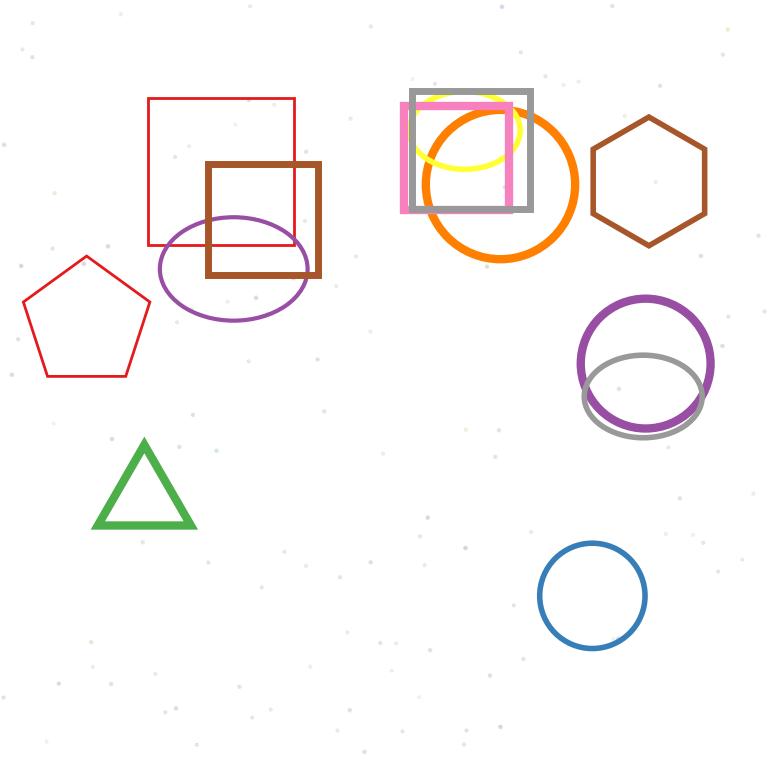[{"shape": "pentagon", "thickness": 1, "radius": 0.43, "center": [0.113, 0.581]}, {"shape": "square", "thickness": 1, "radius": 0.48, "center": [0.287, 0.777]}, {"shape": "circle", "thickness": 2, "radius": 0.34, "center": [0.769, 0.226]}, {"shape": "triangle", "thickness": 3, "radius": 0.35, "center": [0.187, 0.352]}, {"shape": "oval", "thickness": 1.5, "radius": 0.48, "center": [0.304, 0.651]}, {"shape": "circle", "thickness": 3, "radius": 0.42, "center": [0.839, 0.528]}, {"shape": "circle", "thickness": 3, "radius": 0.48, "center": [0.65, 0.76]}, {"shape": "oval", "thickness": 2, "radius": 0.36, "center": [0.603, 0.831]}, {"shape": "square", "thickness": 2.5, "radius": 0.36, "center": [0.342, 0.715]}, {"shape": "hexagon", "thickness": 2, "radius": 0.42, "center": [0.843, 0.764]}, {"shape": "square", "thickness": 3, "radius": 0.34, "center": [0.593, 0.795]}, {"shape": "oval", "thickness": 2, "radius": 0.38, "center": [0.835, 0.485]}, {"shape": "square", "thickness": 2.5, "radius": 0.38, "center": [0.611, 0.805]}]